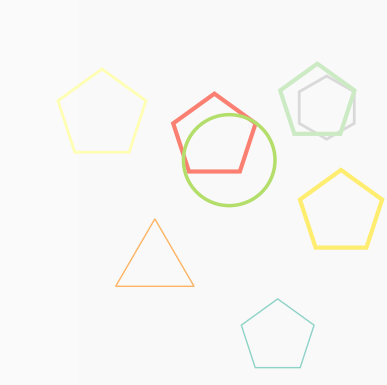[{"shape": "pentagon", "thickness": 1, "radius": 0.49, "center": [0.717, 0.125]}, {"shape": "pentagon", "thickness": 2, "radius": 0.6, "center": [0.263, 0.701]}, {"shape": "pentagon", "thickness": 3, "radius": 0.56, "center": [0.553, 0.645]}, {"shape": "triangle", "thickness": 1, "radius": 0.58, "center": [0.4, 0.315]}, {"shape": "circle", "thickness": 2.5, "radius": 0.59, "center": [0.592, 0.584]}, {"shape": "hexagon", "thickness": 2, "radius": 0.41, "center": [0.843, 0.721]}, {"shape": "pentagon", "thickness": 3, "radius": 0.5, "center": [0.819, 0.734]}, {"shape": "pentagon", "thickness": 3, "radius": 0.56, "center": [0.88, 0.447]}]